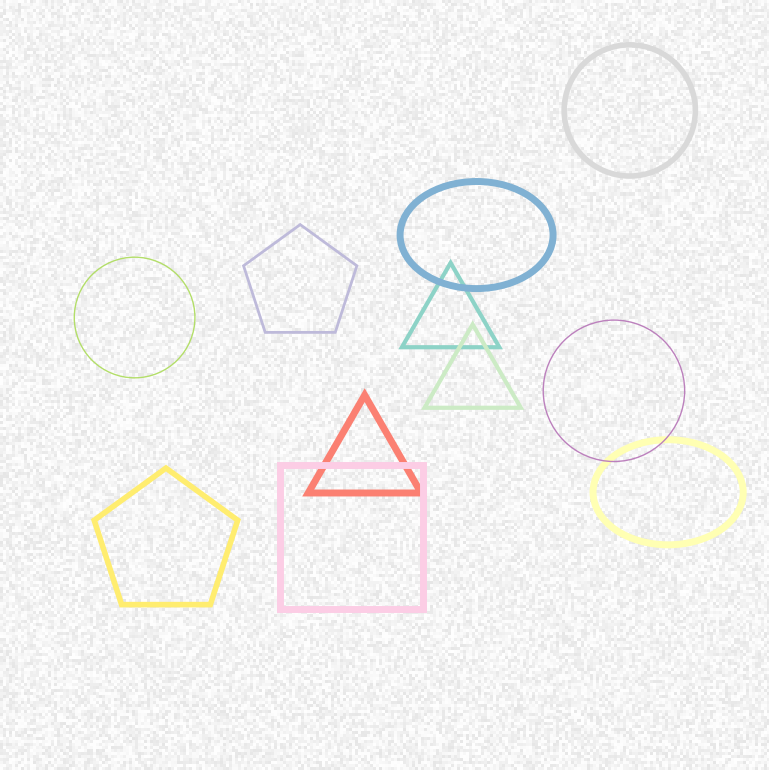[{"shape": "triangle", "thickness": 1.5, "radius": 0.37, "center": [0.585, 0.586]}, {"shape": "oval", "thickness": 2.5, "radius": 0.49, "center": [0.868, 0.361]}, {"shape": "pentagon", "thickness": 1, "radius": 0.39, "center": [0.39, 0.631]}, {"shape": "triangle", "thickness": 2.5, "radius": 0.42, "center": [0.474, 0.402]}, {"shape": "oval", "thickness": 2.5, "radius": 0.5, "center": [0.619, 0.695]}, {"shape": "circle", "thickness": 0.5, "radius": 0.39, "center": [0.175, 0.588]}, {"shape": "square", "thickness": 2.5, "radius": 0.47, "center": [0.456, 0.303]}, {"shape": "circle", "thickness": 2, "radius": 0.43, "center": [0.818, 0.857]}, {"shape": "circle", "thickness": 0.5, "radius": 0.46, "center": [0.797, 0.492]}, {"shape": "triangle", "thickness": 1.5, "radius": 0.36, "center": [0.614, 0.507]}, {"shape": "pentagon", "thickness": 2, "radius": 0.49, "center": [0.216, 0.294]}]